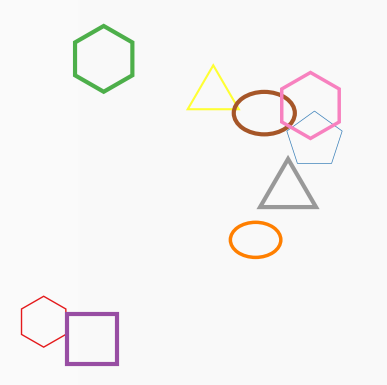[{"shape": "hexagon", "thickness": 1, "radius": 0.33, "center": [0.113, 0.164]}, {"shape": "pentagon", "thickness": 0.5, "radius": 0.38, "center": [0.812, 0.636]}, {"shape": "hexagon", "thickness": 3, "radius": 0.43, "center": [0.268, 0.847]}, {"shape": "square", "thickness": 3, "radius": 0.33, "center": [0.238, 0.12]}, {"shape": "oval", "thickness": 2.5, "radius": 0.33, "center": [0.66, 0.377]}, {"shape": "triangle", "thickness": 1.5, "radius": 0.38, "center": [0.55, 0.754]}, {"shape": "oval", "thickness": 3, "radius": 0.39, "center": [0.682, 0.706]}, {"shape": "hexagon", "thickness": 2.5, "radius": 0.43, "center": [0.801, 0.726]}, {"shape": "triangle", "thickness": 3, "radius": 0.42, "center": [0.743, 0.504]}]